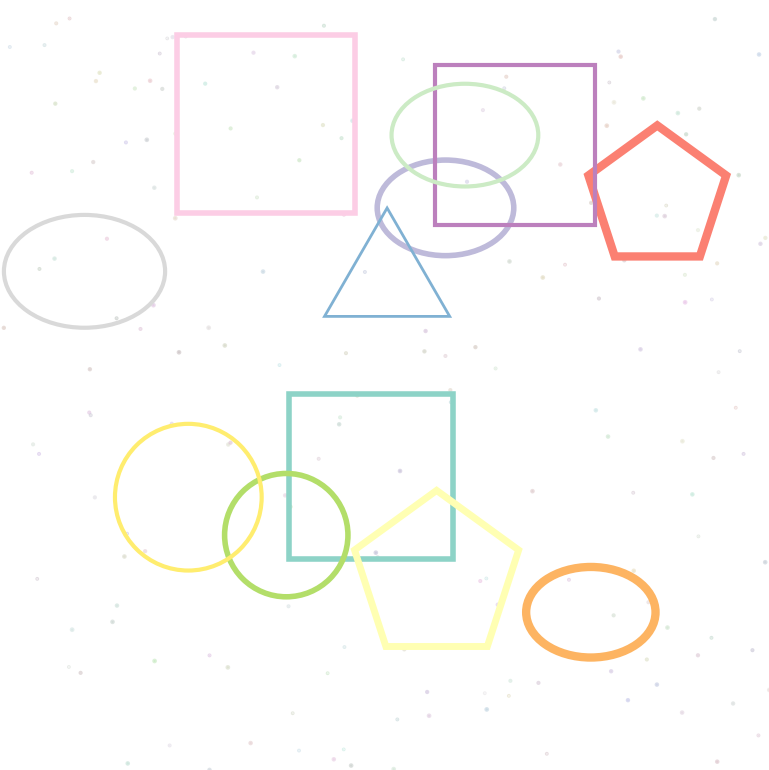[{"shape": "square", "thickness": 2, "radius": 0.53, "center": [0.482, 0.381]}, {"shape": "pentagon", "thickness": 2.5, "radius": 0.56, "center": [0.567, 0.251]}, {"shape": "oval", "thickness": 2, "radius": 0.44, "center": [0.579, 0.73]}, {"shape": "pentagon", "thickness": 3, "radius": 0.47, "center": [0.854, 0.743]}, {"shape": "triangle", "thickness": 1, "radius": 0.47, "center": [0.503, 0.636]}, {"shape": "oval", "thickness": 3, "radius": 0.42, "center": [0.767, 0.205]}, {"shape": "circle", "thickness": 2, "radius": 0.4, "center": [0.372, 0.305]}, {"shape": "square", "thickness": 2, "radius": 0.58, "center": [0.345, 0.839]}, {"shape": "oval", "thickness": 1.5, "radius": 0.52, "center": [0.11, 0.648]}, {"shape": "square", "thickness": 1.5, "radius": 0.52, "center": [0.669, 0.811]}, {"shape": "oval", "thickness": 1.5, "radius": 0.48, "center": [0.604, 0.825]}, {"shape": "circle", "thickness": 1.5, "radius": 0.48, "center": [0.245, 0.354]}]